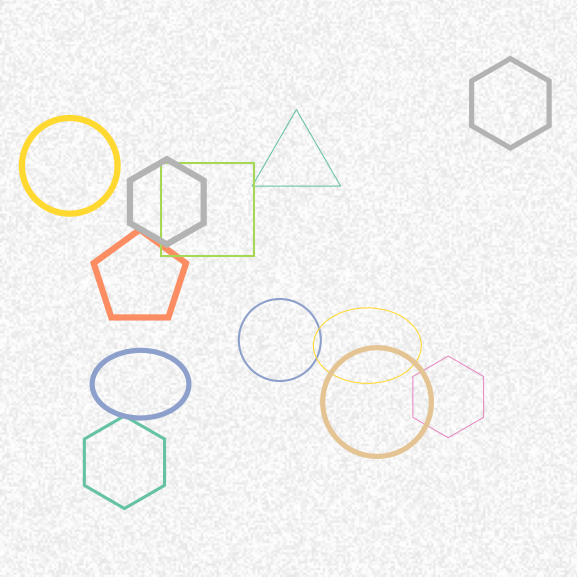[{"shape": "triangle", "thickness": 0.5, "radius": 0.44, "center": [0.513, 0.721]}, {"shape": "hexagon", "thickness": 1.5, "radius": 0.4, "center": [0.215, 0.199]}, {"shape": "pentagon", "thickness": 3, "radius": 0.42, "center": [0.242, 0.517]}, {"shape": "circle", "thickness": 1, "radius": 0.36, "center": [0.485, 0.41]}, {"shape": "oval", "thickness": 2.5, "radius": 0.42, "center": [0.243, 0.334]}, {"shape": "hexagon", "thickness": 0.5, "radius": 0.35, "center": [0.776, 0.312]}, {"shape": "square", "thickness": 1, "radius": 0.4, "center": [0.359, 0.637]}, {"shape": "circle", "thickness": 3, "radius": 0.41, "center": [0.121, 0.712]}, {"shape": "oval", "thickness": 0.5, "radius": 0.47, "center": [0.636, 0.401]}, {"shape": "circle", "thickness": 2.5, "radius": 0.47, "center": [0.653, 0.303]}, {"shape": "hexagon", "thickness": 3, "radius": 0.37, "center": [0.289, 0.65]}, {"shape": "hexagon", "thickness": 2.5, "radius": 0.39, "center": [0.884, 0.82]}]